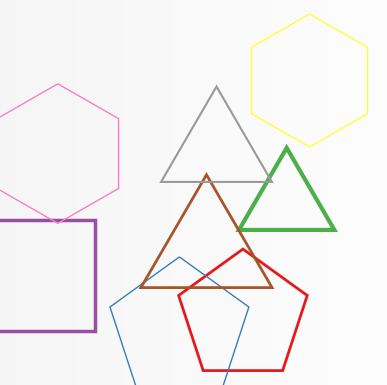[{"shape": "pentagon", "thickness": 2, "radius": 0.87, "center": [0.627, 0.179]}, {"shape": "pentagon", "thickness": 1, "radius": 0.94, "center": [0.463, 0.144]}, {"shape": "triangle", "thickness": 3, "radius": 0.71, "center": [0.74, 0.474]}, {"shape": "square", "thickness": 2.5, "radius": 0.72, "center": [0.102, 0.284]}, {"shape": "hexagon", "thickness": 1, "radius": 0.86, "center": [0.799, 0.791]}, {"shape": "triangle", "thickness": 2, "radius": 0.98, "center": [0.533, 0.351]}, {"shape": "hexagon", "thickness": 1, "radius": 0.91, "center": [0.149, 0.601]}, {"shape": "triangle", "thickness": 1.5, "radius": 0.83, "center": [0.559, 0.61]}]